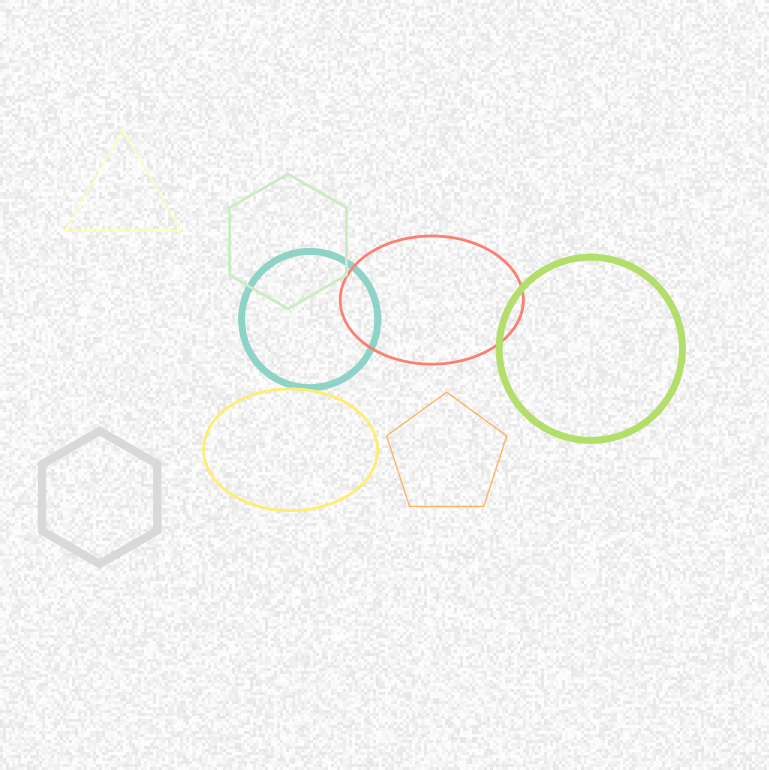[{"shape": "circle", "thickness": 2.5, "radius": 0.44, "center": [0.402, 0.585]}, {"shape": "triangle", "thickness": 0.5, "radius": 0.44, "center": [0.16, 0.744]}, {"shape": "oval", "thickness": 1, "radius": 0.59, "center": [0.561, 0.61]}, {"shape": "pentagon", "thickness": 0.5, "radius": 0.41, "center": [0.58, 0.409]}, {"shape": "circle", "thickness": 2.5, "radius": 0.6, "center": [0.767, 0.547]}, {"shape": "hexagon", "thickness": 3, "radius": 0.43, "center": [0.129, 0.354]}, {"shape": "hexagon", "thickness": 1, "radius": 0.44, "center": [0.374, 0.686]}, {"shape": "oval", "thickness": 1, "radius": 0.57, "center": [0.377, 0.416]}]